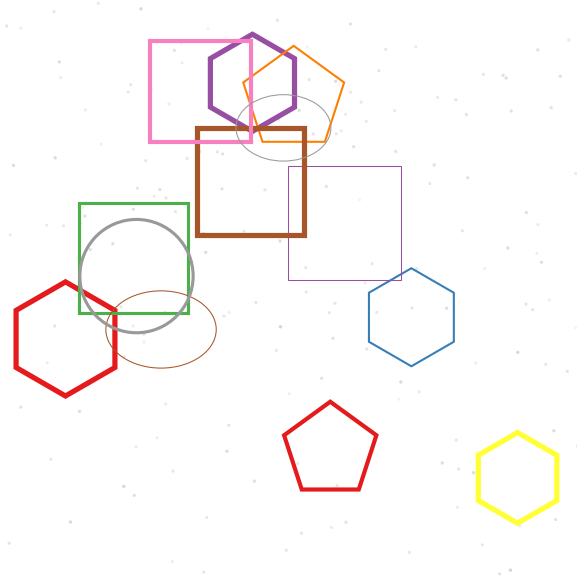[{"shape": "pentagon", "thickness": 2, "radius": 0.42, "center": [0.572, 0.219]}, {"shape": "hexagon", "thickness": 2.5, "radius": 0.49, "center": [0.113, 0.412]}, {"shape": "hexagon", "thickness": 1, "radius": 0.42, "center": [0.712, 0.45]}, {"shape": "square", "thickness": 1.5, "radius": 0.47, "center": [0.231, 0.552]}, {"shape": "square", "thickness": 0.5, "radius": 0.49, "center": [0.596, 0.613]}, {"shape": "hexagon", "thickness": 2.5, "radius": 0.42, "center": [0.437, 0.856]}, {"shape": "pentagon", "thickness": 1, "radius": 0.46, "center": [0.509, 0.828]}, {"shape": "hexagon", "thickness": 2.5, "radius": 0.39, "center": [0.896, 0.172]}, {"shape": "oval", "thickness": 0.5, "radius": 0.48, "center": [0.279, 0.429]}, {"shape": "square", "thickness": 2.5, "radius": 0.46, "center": [0.434, 0.685]}, {"shape": "square", "thickness": 2, "radius": 0.44, "center": [0.347, 0.841]}, {"shape": "oval", "thickness": 0.5, "radius": 0.41, "center": [0.491, 0.778]}, {"shape": "circle", "thickness": 1.5, "radius": 0.49, "center": [0.236, 0.521]}]